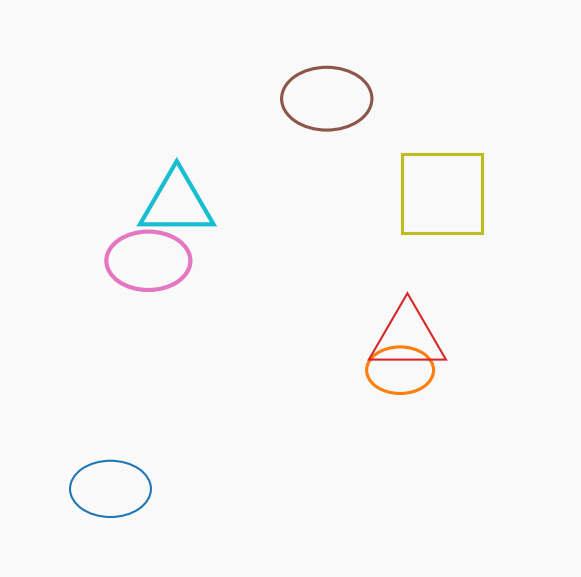[{"shape": "oval", "thickness": 1, "radius": 0.35, "center": [0.19, 0.153]}, {"shape": "oval", "thickness": 1.5, "radius": 0.29, "center": [0.688, 0.358]}, {"shape": "triangle", "thickness": 1, "radius": 0.38, "center": [0.701, 0.415]}, {"shape": "oval", "thickness": 1.5, "radius": 0.39, "center": [0.562, 0.828]}, {"shape": "oval", "thickness": 2, "radius": 0.36, "center": [0.255, 0.548]}, {"shape": "square", "thickness": 1.5, "radius": 0.34, "center": [0.76, 0.664]}, {"shape": "triangle", "thickness": 2, "radius": 0.37, "center": [0.304, 0.647]}]